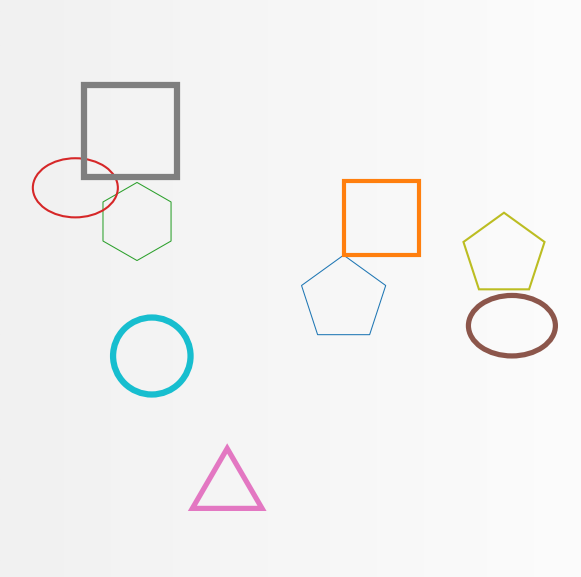[{"shape": "pentagon", "thickness": 0.5, "radius": 0.38, "center": [0.591, 0.481]}, {"shape": "square", "thickness": 2, "radius": 0.32, "center": [0.656, 0.622]}, {"shape": "hexagon", "thickness": 0.5, "radius": 0.34, "center": [0.236, 0.616]}, {"shape": "oval", "thickness": 1, "radius": 0.37, "center": [0.13, 0.674]}, {"shape": "oval", "thickness": 2.5, "radius": 0.37, "center": [0.881, 0.435]}, {"shape": "triangle", "thickness": 2.5, "radius": 0.35, "center": [0.391, 0.153]}, {"shape": "square", "thickness": 3, "radius": 0.4, "center": [0.225, 0.772]}, {"shape": "pentagon", "thickness": 1, "radius": 0.37, "center": [0.867, 0.557]}, {"shape": "circle", "thickness": 3, "radius": 0.33, "center": [0.261, 0.383]}]